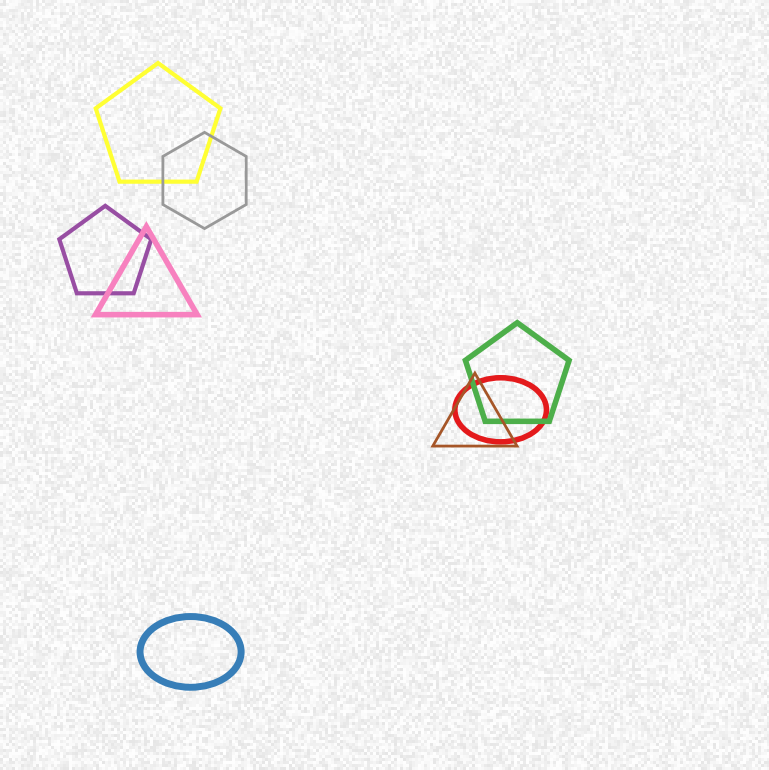[{"shape": "oval", "thickness": 2, "radius": 0.3, "center": [0.65, 0.468]}, {"shape": "oval", "thickness": 2.5, "radius": 0.33, "center": [0.248, 0.153]}, {"shape": "pentagon", "thickness": 2, "radius": 0.35, "center": [0.672, 0.51]}, {"shape": "pentagon", "thickness": 1.5, "radius": 0.31, "center": [0.137, 0.67]}, {"shape": "pentagon", "thickness": 1.5, "radius": 0.43, "center": [0.205, 0.833]}, {"shape": "triangle", "thickness": 1, "radius": 0.32, "center": [0.617, 0.452]}, {"shape": "triangle", "thickness": 2, "radius": 0.38, "center": [0.19, 0.629]}, {"shape": "hexagon", "thickness": 1, "radius": 0.31, "center": [0.266, 0.766]}]